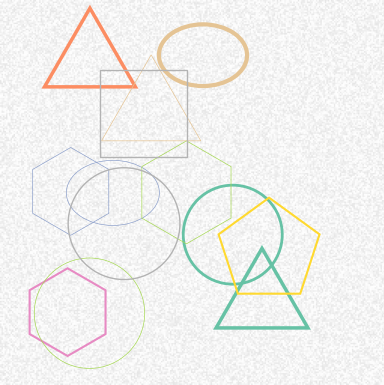[{"shape": "circle", "thickness": 2, "radius": 0.64, "center": [0.605, 0.39]}, {"shape": "triangle", "thickness": 2.5, "radius": 0.69, "center": [0.681, 0.217]}, {"shape": "triangle", "thickness": 2.5, "radius": 0.68, "center": [0.234, 0.843]}, {"shape": "hexagon", "thickness": 0.5, "radius": 0.57, "center": [0.184, 0.503]}, {"shape": "oval", "thickness": 0.5, "radius": 0.6, "center": [0.293, 0.499]}, {"shape": "hexagon", "thickness": 1.5, "radius": 0.57, "center": [0.176, 0.189]}, {"shape": "hexagon", "thickness": 0.5, "radius": 0.67, "center": [0.484, 0.5]}, {"shape": "circle", "thickness": 0.5, "radius": 0.72, "center": [0.232, 0.186]}, {"shape": "pentagon", "thickness": 1.5, "radius": 0.69, "center": [0.699, 0.349]}, {"shape": "triangle", "thickness": 0.5, "radius": 0.74, "center": [0.393, 0.709]}, {"shape": "oval", "thickness": 3, "radius": 0.57, "center": [0.527, 0.857]}, {"shape": "square", "thickness": 1, "radius": 0.57, "center": [0.373, 0.706]}, {"shape": "circle", "thickness": 1, "radius": 0.73, "center": [0.322, 0.419]}]